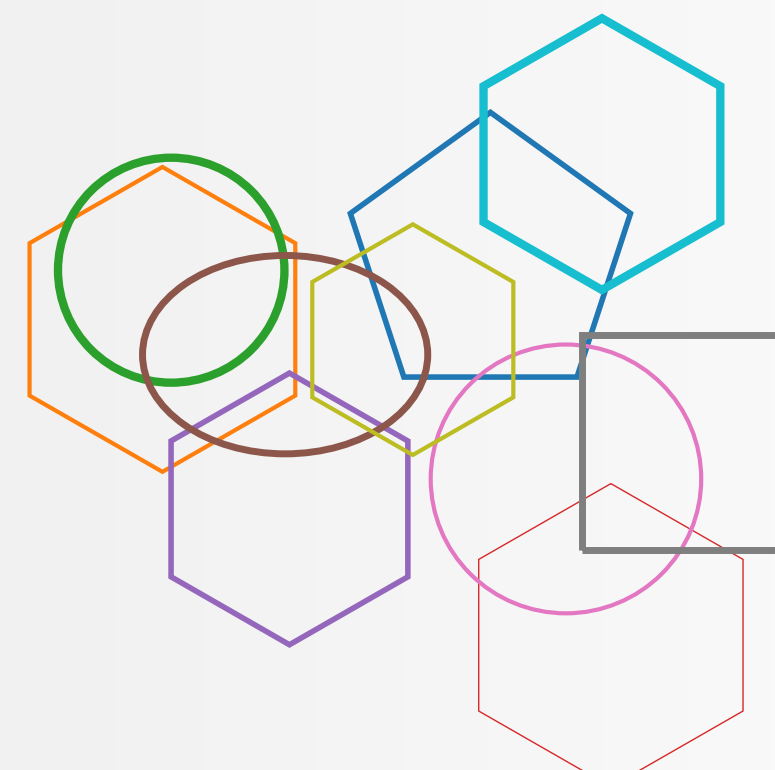[{"shape": "pentagon", "thickness": 2, "radius": 0.95, "center": [0.633, 0.664]}, {"shape": "hexagon", "thickness": 1.5, "radius": 0.99, "center": [0.21, 0.585]}, {"shape": "circle", "thickness": 3, "radius": 0.73, "center": [0.221, 0.649]}, {"shape": "hexagon", "thickness": 0.5, "radius": 0.98, "center": [0.788, 0.175]}, {"shape": "hexagon", "thickness": 2, "radius": 0.88, "center": [0.374, 0.339]}, {"shape": "oval", "thickness": 2.5, "radius": 0.92, "center": [0.368, 0.539]}, {"shape": "circle", "thickness": 1.5, "radius": 0.87, "center": [0.73, 0.378]}, {"shape": "square", "thickness": 2.5, "radius": 0.7, "center": [0.89, 0.425]}, {"shape": "hexagon", "thickness": 1.5, "radius": 0.75, "center": [0.533, 0.559]}, {"shape": "hexagon", "thickness": 3, "radius": 0.88, "center": [0.777, 0.8]}]